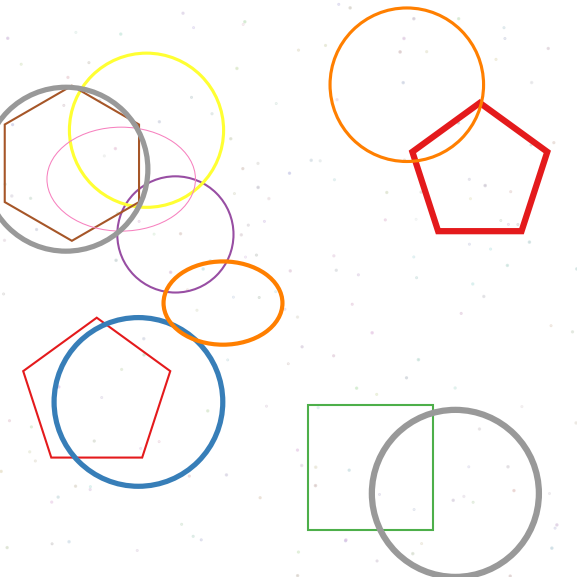[{"shape": "pentagon", "thickness": 1, "radius": 0.67, "center": [0.167, 0.315]}, {"shape": "pentagon", "thickness": 3, "radius": 0.61, "center": [0.831, 0.698]}, {"shape": "circle", "thickness": 2.5, "radius": 0.73, "center": [0.24, 0.303]}, {"shape": "square", "thickness": 1, "radius": 0.54, "center": [0.641, 0.19]}, {"shape": "circle", "thickness": 1, "radius": 0.5, "center": [0.304, 0.593]}, {"shape": "oval", "thickness": 2, "radius": 0.51, "center": [0.386, 0.474]}, {"shape": "circle", "thickness": 1.5, "radius": 0.66, "center": [0.704, 0.852]}, {"shape": "circle", "thickness": 1.5, "radius": 0.67, "center": [0.254, 0.774]}, {"shape": "hexagon", "thickness": 1, "radius": 0.67, "center": [0.124, 0.716]}, {"shape": "oval", "thickness": 0.5, "radius": 0.64, "center": [0.21, 0.689]}, {"shape": "circle", "thickness": 3, "radius": 0.72, "center": [0.789, 0.145]}, {"shape": "circle", "thickness": 2.5, "radius": 0.71, "center": [0.114, 0.706]}]